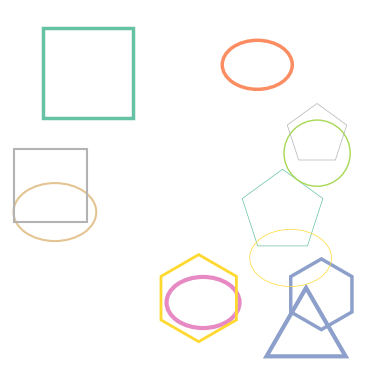[{"shape": "pentagon", "thickness": 0.5, "radius": 0.55, "center": [0.734, 0.45]}, {"shape": "square", "thickness": 2.5, "radius": 0.59, "center": [0.228, 0.81]}, {"shape": "oval", "thickness": 2.5, "radius": 0.45, "center": [0.668, 0.832]}, {"shape": "triangle", "thickness": 3, "radius": 0.59, "center": [0.795, 0.134]}, {"shape": "hexagon", "thickness": 2.5, "radius": 0.46, "center": [0.835, 0.236]}, {"shape": "oval", "thickness": 3, "radius": 0.47, "center": [0.527, 0.214]}, {"shape": "circle", "thickness": 1, "radius": 0.43, "center": [0.824, 0.602]}, {"shape": "oval", "thickness": 0.5, "radius": 0.53, "center": [0.755, 0.33]}, {"shape": "hexagon", "thickness": 2, "radius": 0.57, "center": [0.516, 0.226]}, {"shape": "oval", "thickness": 1.5, "radius": 0.54, "center": [0.143, 0.449]}, {"shape": "square", "thickness": 1.5, "radius": 0.47, "center": [0.13, 0.518]}, {"shape": "pentagon", "thickness": 0.5, "radius": 0.41, "center": [0.823, 0.65]}]